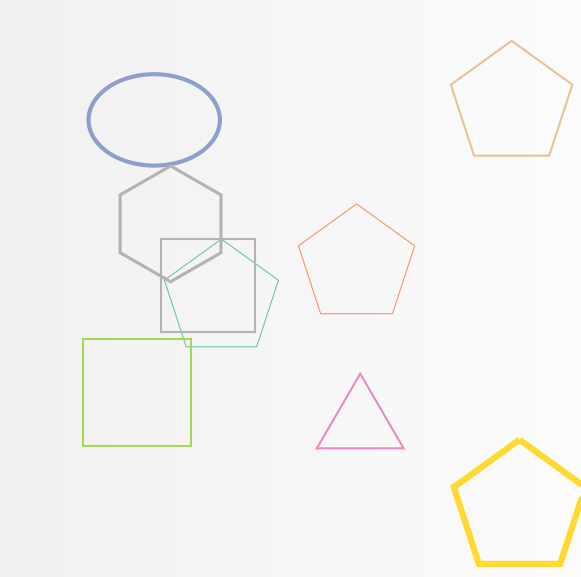[{"shape": "pentagon", "thickness": 0.5, "radius": 0.52, "center": [0.381, 0.482]}, {"shape": "pentagon", "thickness": 0.5, "radius": 0.53, "center": [0.613, 0.541]}, {"shape": "oval", "thickness": 2, "radius": 0.57, "center": [0.265, 0.792]}, {"shape": "triangle", "thickness": 1, "radius": 0.43, "center": [0.62, 0.266]}, {"shape": "square", "thickness": 1, "radius": 0.47, "center": [0.235, 0.319]}, {"shape": "pentagon", "thickness": 3, "radius": 0.59, "center": [0.894, 0.119]}, {"shape": "pentagon", "thickness": 1, "radius": 0.55, "center": [0.88, 0.818]}, {"shape": "square", "thickness": 1, "radius": 0.4, "center": [0.358, 0.505]}, {"shape": "hexagon", "thickness": 1.5, "radius": 0.5, "center": [0.293, 0.612]}]